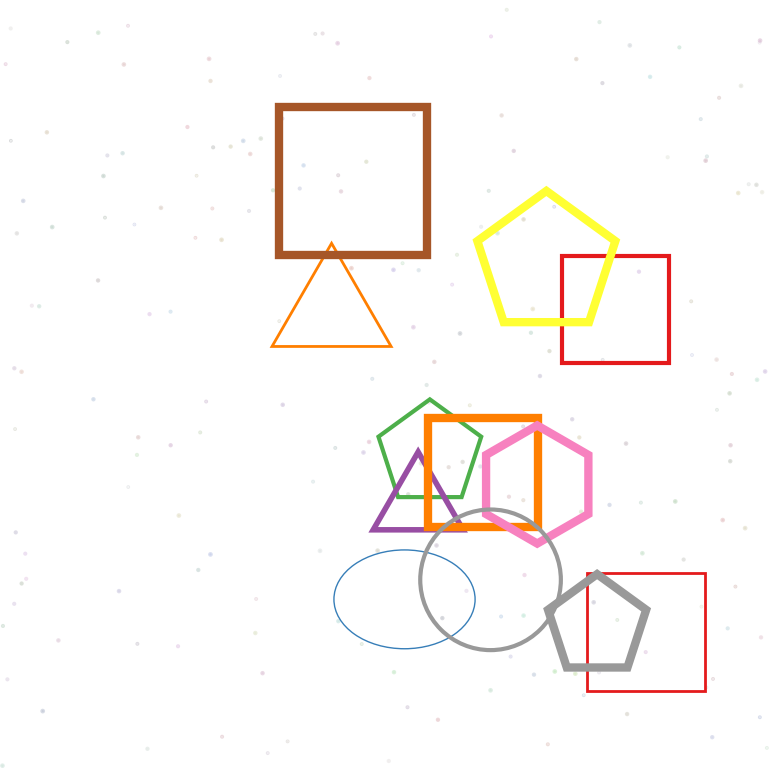[{"shape": "square", "thickness": 1, "radius": 0.38, "center": [0.839, 0.179]}, {"shape": "square", "thickness": 1.5, "radius": 0.35, "center": [0.799, 0.598]}, {"shape": "oval", "thickness": 0.5, "radius": 0.46, "center": [0.525, 0.222]}, {"shape": "pentagon", "thickness": 1.5, "radius": 0.35, "center": [0.558, 0.411]}, {"shape": "triangle", "thickness": 2, "radius": 0.34, "center": [0.543, 0.346]}, {"shape": "square", "thickness": 3, "radius": 0.35, "center": [0.627, 0.386]}, {"shape": "triangle", "thickness": 1, "radius": 0.45, "center": [0.431, 0.595]}, {"shape": "pentagon", "thickness": 3, "radius": 0.47, "center": [0.71, 0.658]}, {"shape": "square", "thickness": 3, "radius": 0.48, "center": [0.459, 0.765]}, {"shape": "hexagon", "thickness": 3, "radius": 0.38, "center": [0.698, 0.371]}, {"shape": "pentagon", "thickness": 3, "radius": 0.34, "center": [0.775, 0.187]}, {"shape": "circle", "thickness": 1.5, "radius": 0.46, "center": [0.637, 0.247]}]